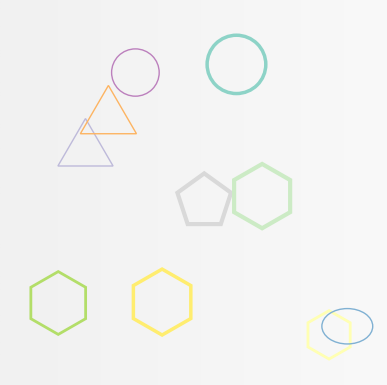[{"shape": "circle", "thickness": 2.5, "radius": 0.38, "center": [0.61, 0.833]}, {"shape": "hexagon", "thickness": 2, "radius": 0.31, "center": [0.849, 0.13]}, {"shape": "triangle", "thickness": 1, "radius": 0.41, "center": [0.221, 0.61]}, {"shape": "oval", "thickness": 1, "radius": 0.33, "center": [0.896, 0.153]}, {"shape": "triangle", "thickness": 1, "radius": 0.42, "center": [0.28, 0.694]}, {"shape": "hexagon", "thickness": 2, "radius": 0.41, "center": [0.15, 0.213]}, {"shape": "pentagon", "thickness": 3, "radius": 0.36, "center": [0.527, 0.477]}, {"shape": "circle", "thickness": 1, "radius": 0.31, "center": [0.349, 0.812]}, {"shape": "hexagon", "thickness": 3, "radius": 0.42, "center": [0.676, 0.491]}, {"shape": "hexagon", "thickness": 2.5, "radius": 0.43, "center": [0.418, 0.215]}]